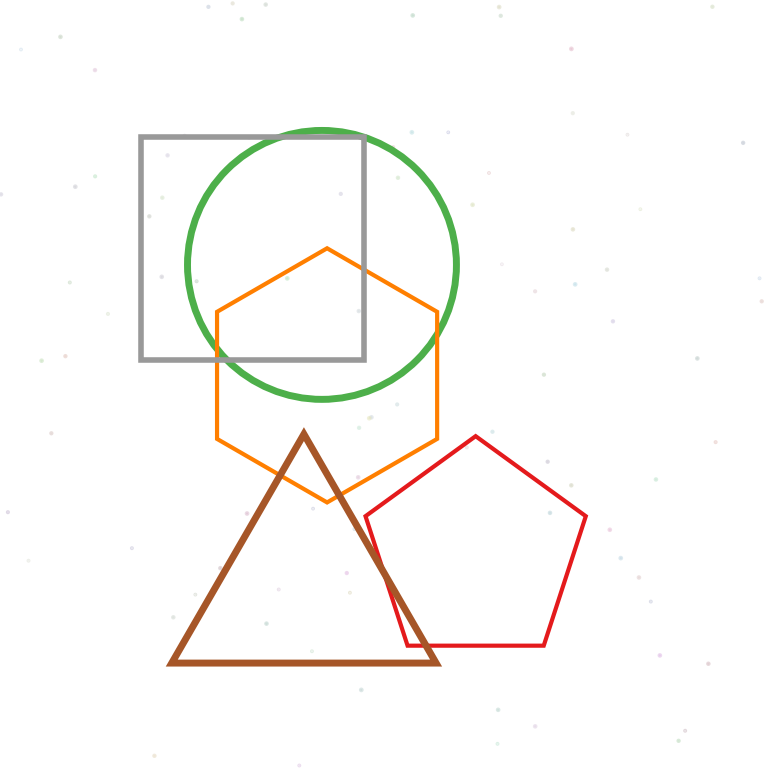[{"shape": "pentagon", "thickness": 1.5, "radius": 0.75, "center": [0.618, 0.283]}, {"shape": "circle", "thickness": 2.5, "radius": 0.87, "center": [0.418, 0.656]}, {"shape": "hexagon", "thickness": 1.5, "radius": 0.83, "center": [0.425, 0.513]}, {"shape": "triangle", "thickness": 2.5, "radius": 0.99, "center": [0.395, 0.238]}, {"shape": "square", "thickness": 2, "radius": 0.72, "center": [0.328, 0.677]}]